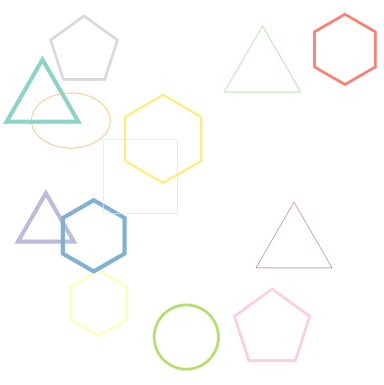[{"shape": "triangle", "thickness": 3, "radius": 0.54, "center": [0.11, 0.738]}, {"shape": "hexagon", "thickness": 1.5, "radius": 0.42, "center": [0.256, 0.213]}, {"shape": "triangle", "thickness": 3, "radius": 0.42, "center": [0.119, 0.414]}, {"shape": "hexagon", "thickness": 2, "radius": 0.46, "center": [0.896, 0.872]}, {"shape": "hexagon", "thickness": 3, "radius": 0.46, "center": [0.243, 0.388]}, {"shape": "oval", "thickness": 0.5, "radius": 0.51, "center": [0.184, 0.687]}, {"shape": "circle", "thickness": 2, "radius": 0.42, "center": [0.484, 0.125]}, {"shape": "pentagon", "thickness": 2, "radius": 0.51, "center": [0.707, 0.147]}, {"shape": "pentagon", "thickness": 2, "radius": 0.46, "center": [0.218, 0.867]}, {"shape": "triangle", "thickness": 0.5, "radius": 0.57, "center": [0.764, 0.361]}, {"shape": "triangle", "thickness": 1, "radius": 0.57, "center": [0.682, 0.818]}, {"shape": "hexagon", "thickness": 1.5, "radius": 0.57, "center": [0.424, 0.639]}, {"shape": "square", "thickness": 0.5, "radius": 0.48, "center": [0.363, 0.544]}]